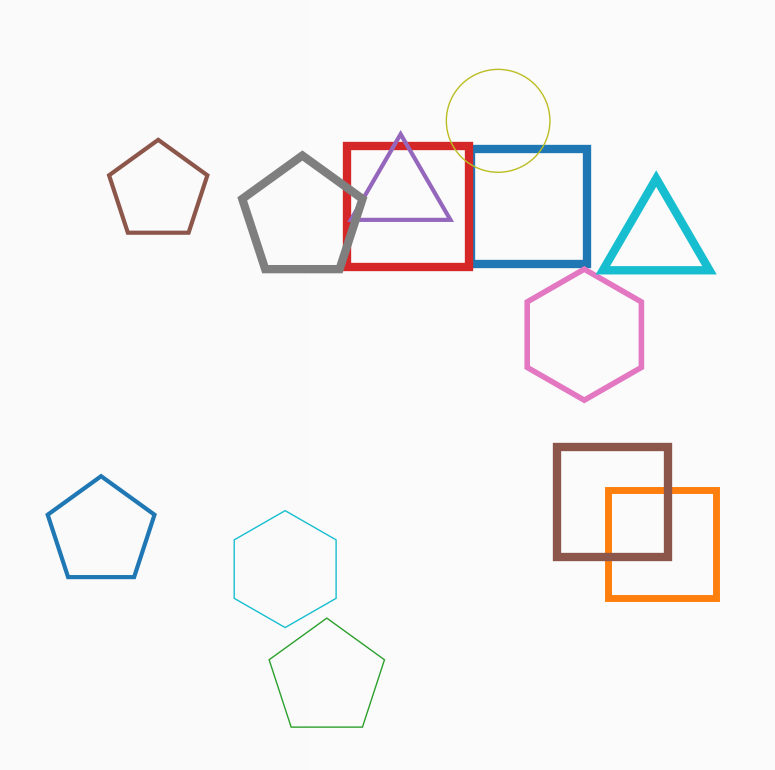[{"shape": "square", "thickness": 3, "radius": 0.37, "center": [0.683, 0.731]}, {"shape": "pentagon", "thickness": 1.5, "radius": 0.36, "center": [0.13, 0.309]}, {"shape": "square", "thickness": 2.5, "radius": 0.35, "center": [0.854, 0.293]}, {"shape": "pentagon", "thickness": 0.5, "radius": 0.39, "center": [0.422, 0.119]}, {"shape": "square", "thickness": 3, "radius": 0.39, "center": [0.526, 0.732]}, {"shape": "triangle", "thickness": 1.5, "radius": 0.37, "center": [0.517, 0.752]}, {"shape": "square", "thickness": 3, "radius": 0.36, "center": [0.79, 0.348]}, {"shape": "pentagon", "thickness": 1.5, "radius": 0.33, "center": [0.204, 0.752]}, {"shape": "hexagon", "thickness": 2, "radius": 0.43, "center": [0.754, 0.565]}, {"shape": "pentagon", "thickness": 3, "radius": 0.41, "center": [0.39, 0.716]}, {"shape": "circle", "thickness": 0.5, "radius": 0.33, "center": [0.643, 0.843]}, {"shape": "hexagon", "thickness": 0.5, "radius": 0.38, "center": [0.368, 0.261]}, {"shape": "triangle", "thickness": 3, "radius": 0.4, "center": [0.847, 0.689]}]